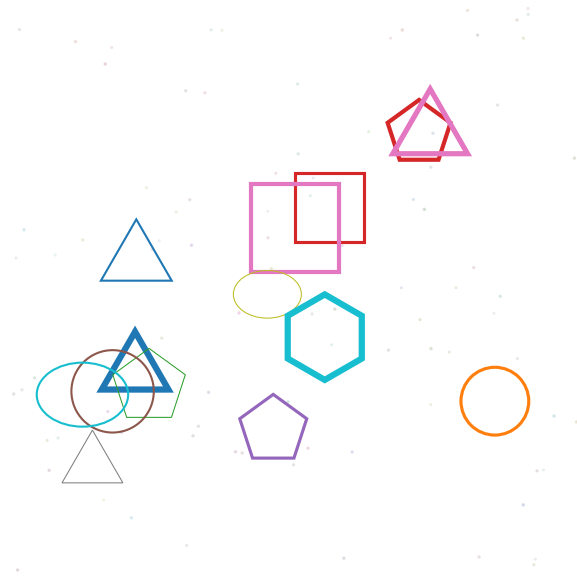[{"shape": "triangle", "thickness": 3, "radius": 0.33, "center": [0.234, 0.358]}, {"shape": "triangle", "thickness": 1, "radius": 0.35, "center": [0.236, 0.549]}, {"shape": "circle", "thickness": 1.5, "radius": 0.29, "center": [0.857, 0.304]}, {"shape": "pentagon", "thickness": 0.5, "radius": 0.33, "center": [0.258, 0.33]}, {"shape": "square", "thickness": 1.5, "radius": 0.3, "center": [0.57, 0.64]}, {"shape": "pentagon", "thickness": 2, "radius": 0.29, "center": [0.726, 0.769]}, {"shape": "pentagon", "thickness": 1.5, "radius": 0.3, "center": [0.473, 0.255]}, {"shape": "circle", "thickness": 1, "radius": 0.36, "center": [0.195, 0.321]}, {"shape": "square", "thickness": 2, "radius": 0.38, "center": [0.511, 0.604]}, {"shape": "triangle", "thickness": 2.5, "radius": 0.37, "center": [0.745, 0.77]}, {"shape": "triangle", "thickness": 0.5, "radius": 0.3, "center": [0.16, 0.193]}, {"shape": "oval", "thickness": 0.5, "radius": 0.29, "center": [0.463, 0.489]}, {"shape": "hexagon", "thickness": 3, "radius": 0.37, "center": [0.562, 0.415]}, {"shape": "oval", "thickness": 1, "radius": 0.4, "center": [0.143, 0.316]}]